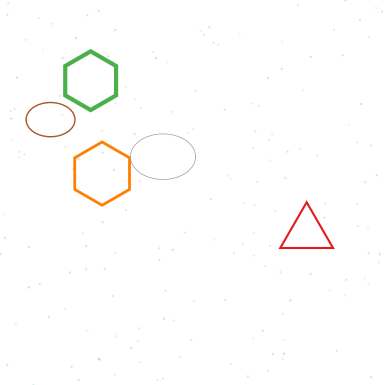[{"shape": "triangle", "thickness": 1.5, "radius": 0.4, "center": [0.797, 0.395]}, {"shape": "hexagon", "thickness": 3, "radius": 0.38, "center": [0.235, 0.79]}, {"shape": "hexagon", "thickness": 2, "radius": 0.41, "center": [0.265, 0.549]}, {"shape": "oval", "thickness": 1, "radius": 0.32, "center": [0.131, 0.689]}, {"shape": "oval", "thickness": 0.5, "radius": 0.42, "center": [0.423, 0.593]}]